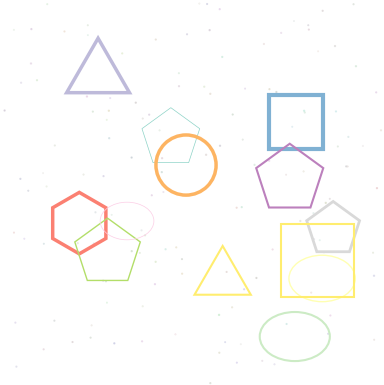[{"shape": "pentagon", "thickness": 0.5, "radius": 0.39, "center": [0.444, 0.641]}, {"shape": "oval", "thickness": 1, "radius": 0.43, "center": [0.837, 0.277]}, {"shape": "triangle", "thickness": 2.5, "radius": 0.47, "center": [0.255, 0.806]}, {"shape": "hexagon", "thickness": 2.5, "radius": 0.4, "center": [0.206, 0.42]}, {"shape": "square", "thickness": 3, "radius": 0.35, "center": [0.769, 0.683]}, {"shape": "circle", "thickness": 2.5, "radius": 0.39, "center": [0.483, 0.571]}, {"shape": "pentagon", "thickness": 1, "radius": 0.45, "center": [0.279, 0.344]}, {"shape": "oval", "thickness": 0.5, "radius": 0.35, "center": [0.33, 0.426]}, {"shape": "pentagon", "thickness": 2, "radius": 0.36, "center": [0.865, 0.405]}, {"shape": "pentagon", "thickness": 1.5, "radius": 0.46, "center": [0.753, 0.535]}, {"shape": "oval", "thickness": 1.5, "radius": 0.46, "center": [0.766, 0.126]}, {"shape": "square", "thickness": 1.5, "radius": 0.48, "center": [0.826, 0.324]}, {"shape": "triangle", "thickness": 1.5, "radius": 0.42, "center": [0.578, 0.277]}]